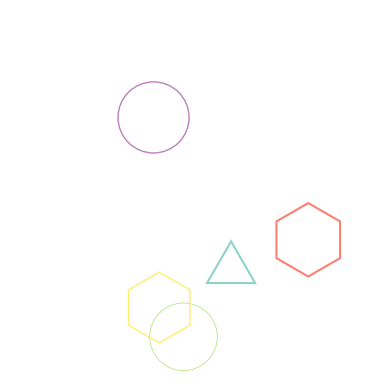[{"shape": "triangle", "thickness": 1.5, "radius": 0.36, "center": [0.6, 0.301]}, {"shape": "hexagon", "thickness": 1.5, "radius": 0.48, "center": [0.801, 0.377]}, {"shape": "circle", "thickness": 0.5, "radius": 0.44, "center": [0.477, 0.125]}, {"shape": "circle", "thickness": 1, "radius": 0.46, "center": [0.399, 0.695]}, {"shape": "hexagon", "thickness": 1, "radius": 0.46, "center": [0.414, 0.201]}]